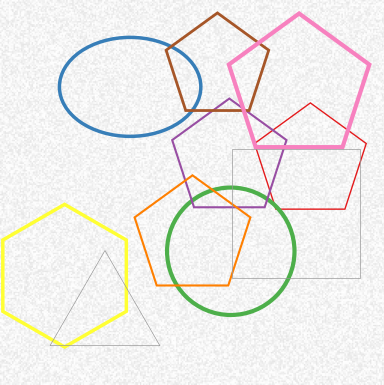[{"shape": "pentagon", "thickness": 1, "radius": 0.76, "center": [0.806, 0.58]}, {"shape": "oval", "thickness": 2.5, "radius": 0.92, "center": [0.338, 0.774]}, {"shape": "circle", "thickness": 3, "radius": 0.83, "center": [0.599, 0.347]}, {"shape": "pentagon", "thickness": 1.5, "radius": 0.78, "center": [0.596, 0.588]}, {"shape": "pentagon", "thickness": 1.5, "radius": 0.79, "center": [0.5, 0.386]}, {"shape": "hexagon", "thickness": 2.5, "radius": 0.93, "center": [0.168, 0.284]}, {"shape": "pentagon", "thickness": 2, "radius": 0.7, "center": [0.565, 0.826]}, {"shape": "pentagon", "thickness": 3, "radius": 0.96, "center": [0.777, 0.773]}, {"shape": "square", "thickness": 0.5, "radius": 0.83, "center": [0.769, 0.446]}, {"shape": "triangle", "thickness": 0.5, "radius": 0.82, "center": [0.273, 0.185]}]